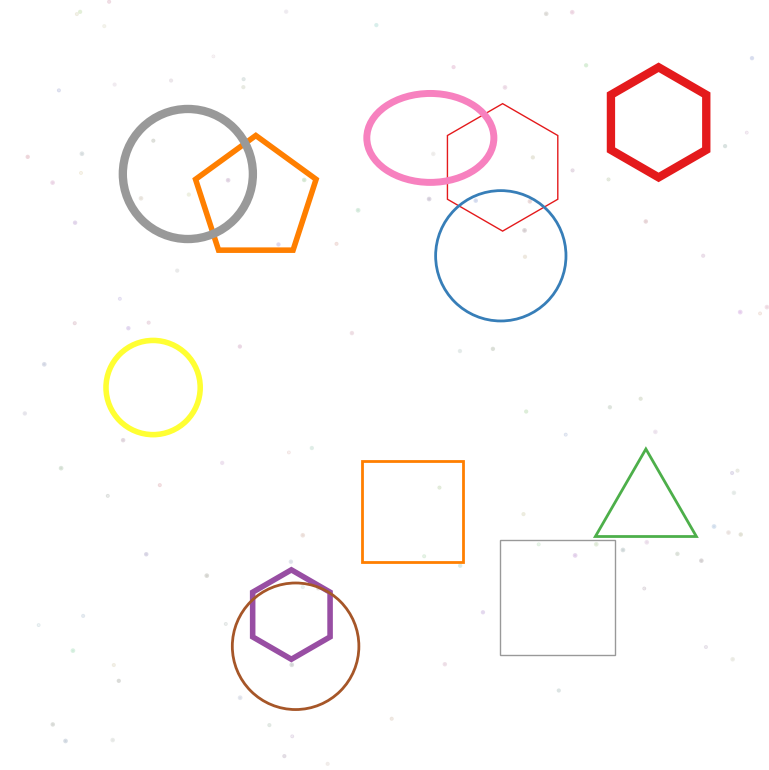[{"shape": "hexagon", "thickness": 0.5, "radius": 0.41, "center": [0.653, 0.783]}, {"shape": "hexagon", "thickness": 3, "radius": 0.36, "center": [0.855, 0.841]}, {"shape": "circle", "thickness": 1, "radius": 0.42, "center": [0.65, 0.668]}, {"shape": "triangle", "thickness": 1, "radius": 0.38, "center": [0.839, 0.341]}, {"shape": "hexagon", "thickness": 2, "radius": 0.29, "center": [0.378, 0.202]}, {"shape": "pentagon", "thickness": 2, "radius": 0.41, "center": [0.332, 0.742]}, {"shape": "square", "thickness": 1, "radius": 0.33, "center": [0.536, 0.336]}, {"shape": "circle", "thickness": 2, "radius": 0.31, "center": [0.199, 0.497]}, {"shape": "circle", "thickness": 1, "radius": 0.41, "center": [0.384, 0.161]}, {"shape": "oval", "thickness": 2.5, "radius": 0.41, "center": [0.559, 0.821]}, {"shape": "square", "thickness": 0.5, "radius": 0.37, "center": [0.724, 0.224]}, {"shape": "circle", "thickness": 3, "radius": 0.42, "center": [0.244, 0.774]}]